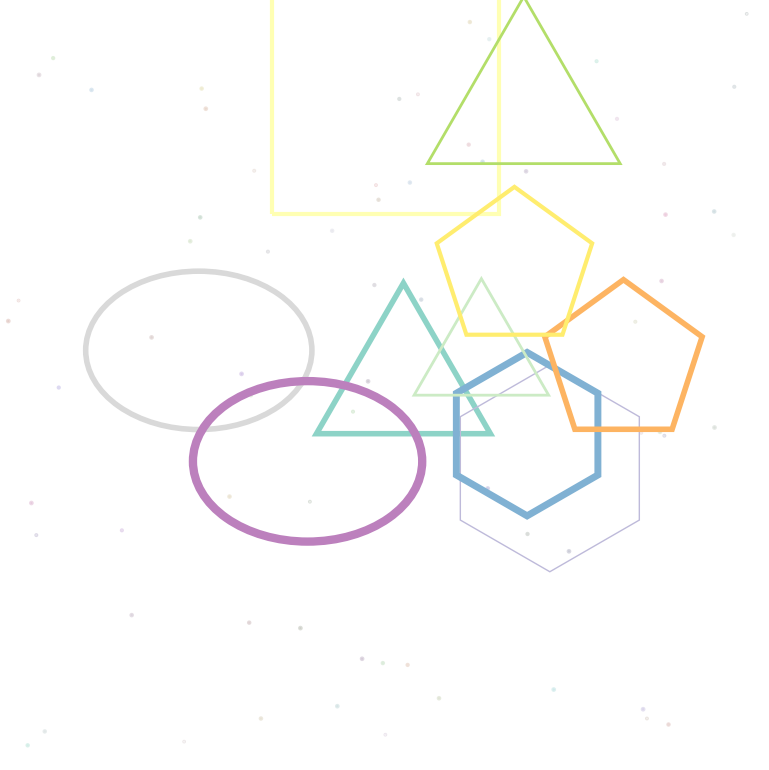[{"shape": "triangle", "thickness": 2, "radius": 0.65, "center": [0.524, 0.502]}, {"shape": "square", "thickness": 1.5, "radius": 0.74, "center": [0.501, 0.869]}, {"shape": "hexagon", "thickness": 0.5, "radius": 0.67, "center": [0.714, 0.392]}, {"shape": "hexagon", "thickness": 2.5, "radius": 0.53, "center": [0.685, 0.436]}, {"shape": "pentagon", "thickness": 2, "radius": 0.54, "center": [0.81, 0.529]}, {"shape": "triangle", "thickness": 1, "radius": 0.72, "center": [0.68, 0.86]}, {"shape": "oval", "thickness": 2, "radius": 0.73, "center": [0.258, 0.545]}, {"shape": "oval", "thickness": 3, "radius": 0.74, "center": [0.399, 0.401]}, {"shape": "triangle", "thickness": 1, "radius": 0.5, "center": [0.625, 0.537]}, {"shape": "pentagon", "thickness": 1.5, "radius": 0.53, "center": [0.668, 0.651]}]